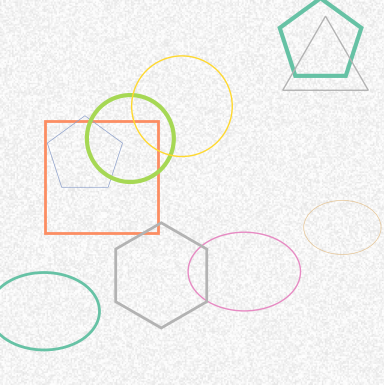[{"shape": "pentagon", "thickness": 3, "radius": 0.56, "center": [0.833, 0.893]}, {"shape": "oval", "thickness": 2, "radius": 0.72, "center": [0.115, 0.192]}, {"shape": "square", "thickness": 2, "radius": 0.73, "center": [0.264, 0.54]}, {"shape": "pentagon", "thickness": 0.5, "radius": 0.51, "center": [0.221, 0.597]}, {"shape": "oval", "thickness": 1, "radius": 0.73, "center": [0.635, 0.295]}, {"shape": "circle", "thickness": 3, "radius": 0.56, "center": [0.339, 0.64]}, {"shape": "circle", "thickness": 1, "radius": 0.65, "center": [0.473, 0.724]}, {"shape": "oval", "thickness": 0.5, "radius": 0.5, "center": [0.889, 0.409]}, {"shape": "hexagon", "thickness": 2, "radius": 0.68, "center": [0.419, 0.285]}, {"shape": "triangle", "thickness": 1, "radius": 0.64, "center": [0.846, 0.83]}]